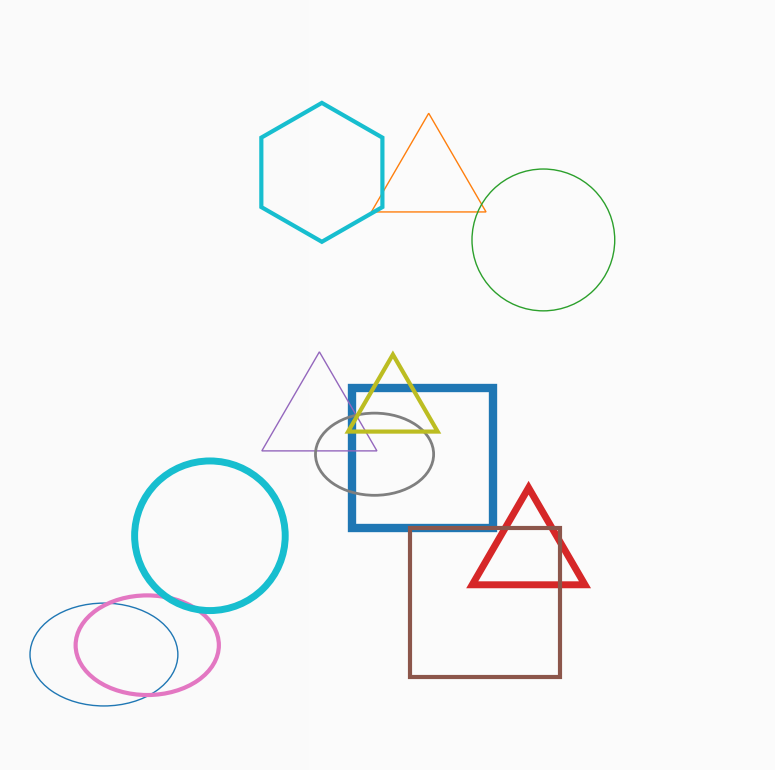[{"shape": "square", "thickness": 3, "radius": 0.46, "center": [0.545, 0.405]}, {"shape": "oval", "thickness": 0.5, "radius": 0.48, "center": [0.134, 0.15]}, {"shape": "triangle", "thickness": 0.5, "radius": 0.43, "center": [0.553, 0.767]}, {"shape": "circle", "thickness": 0.5, "radius": 0.46, "center": [0.701, 0.688]}, {"shape": "triangle", "thickness": 2.5, "radius": 0.42, "center": [0.682, 0.283]}, {"shape": "triangle", "thickness": 0.5, "radius": 0.43, "center": [0.412, 0.457]}, {"shape": "square", "thickness": 1.5, "radius": 0.48, "center": [0.626, 0.217]}, {"shape": "oval", "thickness": 1.5, "radius": 0.46, "center": [0.19, 0.162]}, {"shape": "oval", "thickness": 1, "radius": 0.38, "center": [0.483, 0.41]}, {"shape": "triangle", "thickness": 1.5, "radius": 0.33, "center": [0.507, 0.473]}, {"shape": "hexagon", "thickness": 1.5, "radius": 0.45, "center": [0.415, 0.776]}, {"shape": "circle", "thickness": 2.5, "radius": 0.49, "center": [0.271, 0.304]}]